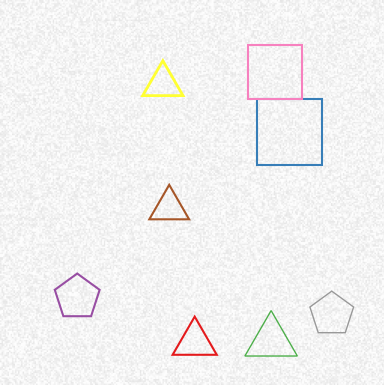[{"shape": "triangle", "thickness": 1.5, "radius": 0.33, "center": [0.506, 0.112]}, {"shape": "square", "thickness": 1.5, "radius": 0.43, "center": [0.752, 0.658]}, {"shape": "triangle", "thickness": 1, "radius": 0.39, "center": [0.704, 0.115]}, {"shape": "pentagon", "thickness": 1.5, "radius": 0.31, "center": [0.201, 0.228]}, {"shape": "triangle", "thickness": 2, "radius": 0.3, "center": [0.423, 0.782]}, {"shape": "triangle", "thickness": 1.5, "radius": 0.3, "center": [0.44, 0.46]}, {"shape": "square", "thickness": 1.5, "radius": 0.35, "center": [0.715, 0.814]}, {"shape": "pentagon", "thickness": 1, "radius": 0.3, "center": [0.862, 0.184]}]